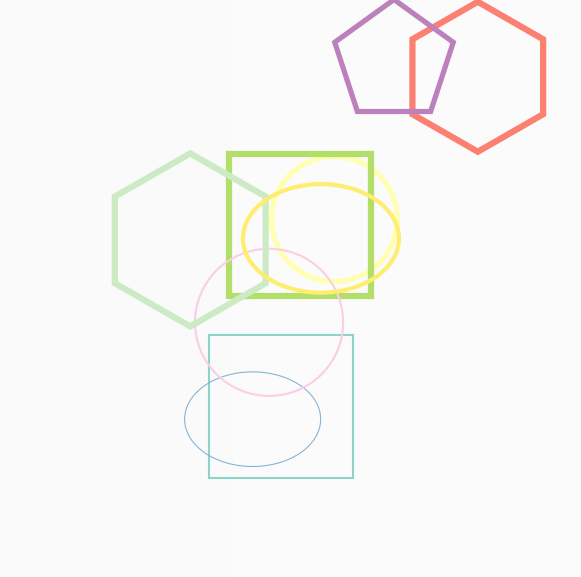[{"shape": "square", "thickness": 1, "radius": 0.62, "center": [0.483, 0.296]}, {"shape": "circle", "thickness": 2.5, "radius": 0.54, "center": [0.575, 0.62]}, {"shape": "hexagon", "thickness": 3, "radius": 0.65, "center": [0.822, 0.866]}, {"shape": "oval", "thickness": 0.5, "radius": 0.59, "center": [0.435, 0.273]}, {"shape": "square", "thickness": 3, "radius": 0.61, "center": [0.516, 0.61]}, {"shape": "circle", "thickness": 1, "radius": 0.64, "center": [0.463, 0.441]}, {"shape": "pentagon", "thickness": 2.5, "radius": 0.54, "center": [0.678, 0.893]}, {"shape": "hexagon", "thickness": 3, "radius": 0.75, "center": [0.327, 0.584]}, {"shape": "oval", "thickness": 2, "radius": 0.67, "center": [0.552, 0.586]}]